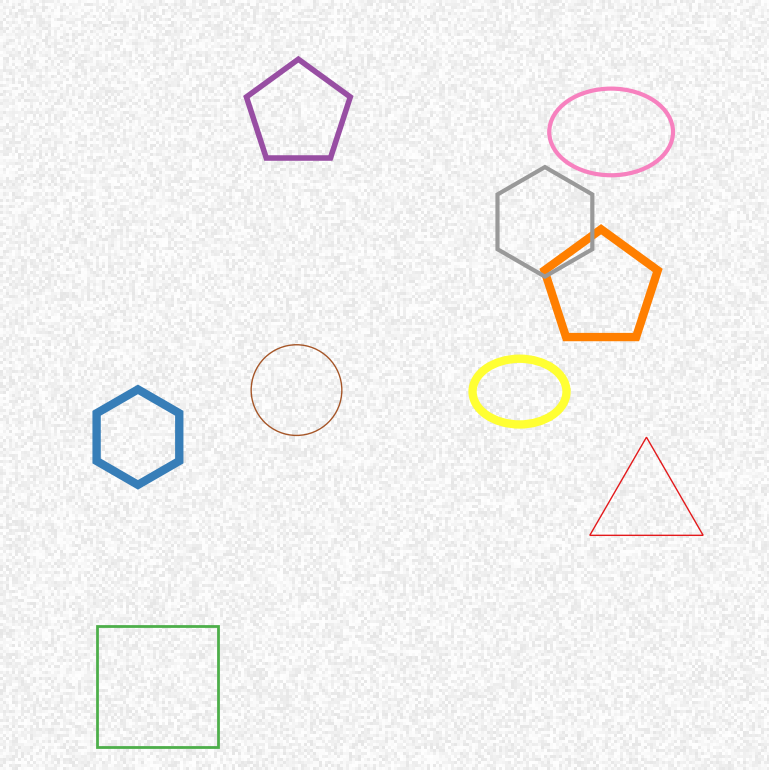[{"shape": "triangle", "thickness": 0.5, "radius": 0.42, "center": [0.84, 0.347]}, {"shape": "hexagon", "thickness": 3, "radius": 0.31, "center": [0.179, 0.432]}, {"shape": "square", "thickness": 1, "radius": 0.39, "center": [0.204, 0.108]}, {"shape": "pentagon", "thickness": 2, "radius": 0.35, "center": [0.387, 0.852]}, {"shape": "pentagon", "thickness": 3, "radius": 0.39, "center": [0.781, 0.625]}, {"shape": "oval", "thickness": 3, "radius": 0.3, "center": [0.675, 0.491]}, {"shape": "circle", "thickness": 0.5, "radius": 0.29, "center": [0.385, 0.493]}, {"shape": "oval", "thickness": 1.5, "radius": 0.4, "center": [0.794, 0.829]}, {"shape": "hexagon", "thickness": 1.5, "radius": 0.36, "center": [0.708, 0.712]}]